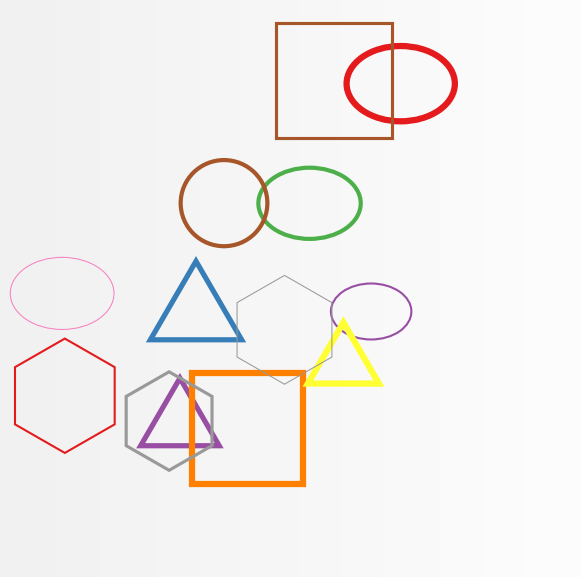[{"shape": "oval", "thickness": 3, "radius": 0.47, "center": [0.689, 0.854]}, {"shape": "hexagon", "thickness": 1, "radius": 0.5, "center": [0.112, 0.314]}, {"shape": "triangle", "thickness": 2.5, "radius": 0.45, "center": [0.337, 0.456]}, {"shape": "oval", "thickness": 2, "radius": 0.44, "center": [0.533, 0.647]}, {"shape": "oval", "thickness": 1, "radius": 0.35, "center": [0.639, 0.46]}, {"shape": "triangle", "thickness": 2.5, "radius": 0.39, "center": [0.31, 0.266]}, {"shape": "square", "thickness": 3, "radius": 0.48, "center": [0.425, 0.257]}, {"shape": "triangle", "thickness": 3, "radius": 0.35, "center": [0.591, 0.37]}, {"shape": "circle", "thickness": 2, "radius": 0.37, "center": [0.385, 0.647]}, {"shape": "square", "thickness": 1.5, "radius": 0.5, "center": [0.575, 0.859]}, {"shape": "oval", "thickness": 0.5, "radius": 0.45, "center": [0.107, 0.491]}, {"shape": "hexagon", "thickness": 1.5, "radius": 0.43, "center": [0.291, 0.27]}, {"shape": "hexagon", "thickness": 0.5, "radius": 0.47, "center": [0.489, 0.428]}]